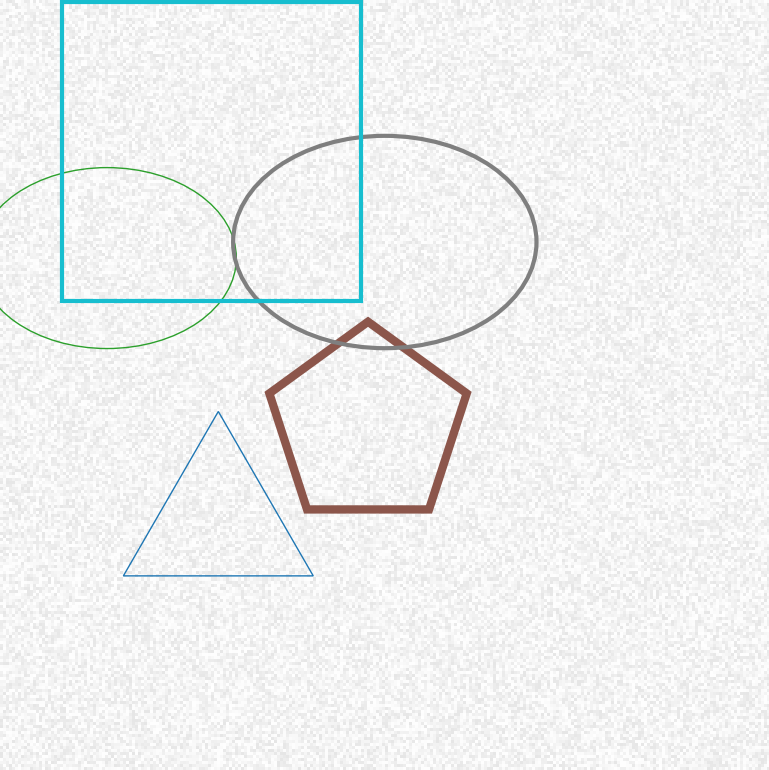[{"shape": "triangle", "thickness": 0.5, "radius": 0.71, "center": [0.284, 0.323]}, {"shape": "oval", "thickness": 0.5, "radius": 0.84, "center": [0.139, 0.665]}, {"shape": "pentagon", "thickness": 3, "radius": 0.67, "center": [0.478, 0.447]}, {"shape": "oval", "thickness": 1.5, "radius": 0.99, "center": [0.5, 0.686]}, {"shape": "square", "thickness": 1.5, "radius": 0.97, "center": [0.275, 0.803]}]